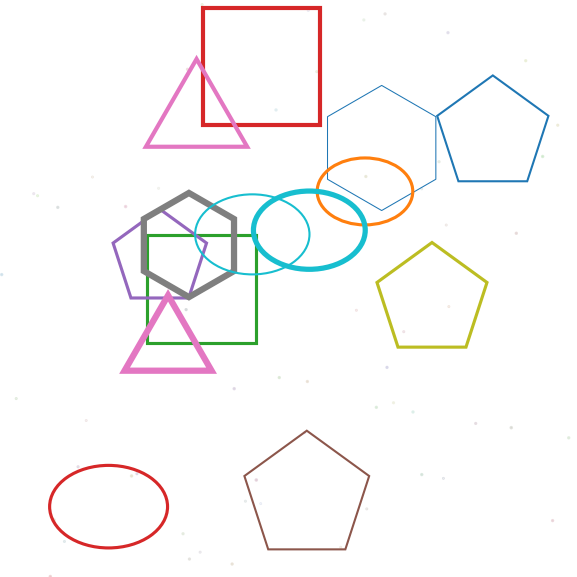[{"shape": "hexagon", "thickness": 0.5, "radius": 0.54, "center": [0.661, 0.743]}, {"shape": "pentagon", "thickness": 1, "radius": 0.51, "center": [0.853, 0.767]}, {"shape": "oval", "thickness": 1.5, "radius": 0.41, "center": [0.632, 0.668]}, {"shape": "square", "thickness": 1.5, "radius": 0.47, "center": [0.35, 0.499]}, {"shape": "square", "thickness": 2, "radius": 0.51, "center": [0.453, 0.884]}, {"shape": "oval", "thickness": 1.5, "radius": 0.51, "center": [0.188, 0.122]}, {"shape": "pentagon", "thickness": 1.5, "radius": 0.43, "center": [0.277, 0.552]}, {"shape": "pentagon", "thickness": 1, "radius": 0.57, "center": [0.531, 0.14]}, {"shape": "triangle", "thickness": 3, "radius": 0.43, "center": [0.291, 0.401]}, {"shape": "triangle", "thickness": 2, "radius": 0.51, "center": [0.34, 0.796]}, {"shape": "hexagon", "thickness": 3, "radius": 0.45, "center": [0.327, 0.575]}, {"shape": "pentagon", "thickness": 1.5, "radius": 0.5, "center": [0.748, 0.479]}, {"shape": "oval", "thickness": 2.5, "radius": 0.48, "center": [0.536, 0.601]}, {"shape": "oval", "thickness": 1, "radius": 0.5, "center": [0.437, 0.593]}]